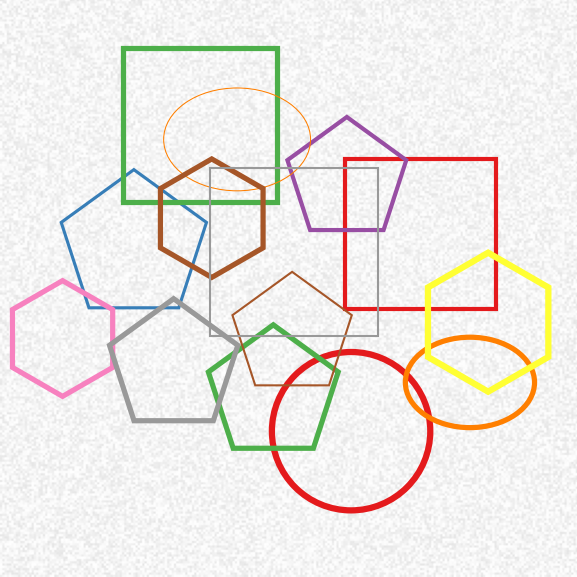[{"shape": "square", "thickness": 2, "radius": 0.65, "center": [0.728, 0.594]}, {"shape": "circle", "thickness": 3, "radius": 0.69, "center": [0.608, 0.252]}, {"shape": "pentagon", "thickness": 1.5, "radius": 0.66, "center": [0.232, 0.573]}, {"shape": "pentagon", "thickness": 2.5, "radius": 0.59, "center": [0.473, 0.319]}, {"shape": "square", "thickness": 2.5, "radius": 0.67, "center": [0.347, 0.783]}, {"shape": "pentagon", "thickness": 2, "radius": 0.54, "center": [0.601, 0.688]}, {"shape": "oval", "thickness": 0.5, "radius": 0.64, "center": [0.411, 0.758]}, {"shape": "oval", "thickness": 2.5, "radius": 0.56, "center": [0.814, 0.337]}, {"shape": "hexagon", "thickness": 3, "radius": 0.6, "center": [0.845, 0.441]}, {"shape": "pentagon", "thickness": 1, "radius": 0.54, "center": [0.506, 0.42]}, {"shape": "hexagon", "thickness": 2.5, "radius": 0.51, "center": [0.367, 0.621]}, {"shape": "hexagon", "thickness": 2.5, "radius": 0.5, "center": [0.108, 0.413]}, {"shape": "square", "thickness": 1, "radius": 0.73, "center": [0.509, 0.563]}, {"shape": "pentagon", "thickness": 2.5, "radius": 0.58, "center": [0.301, 0.365]}]